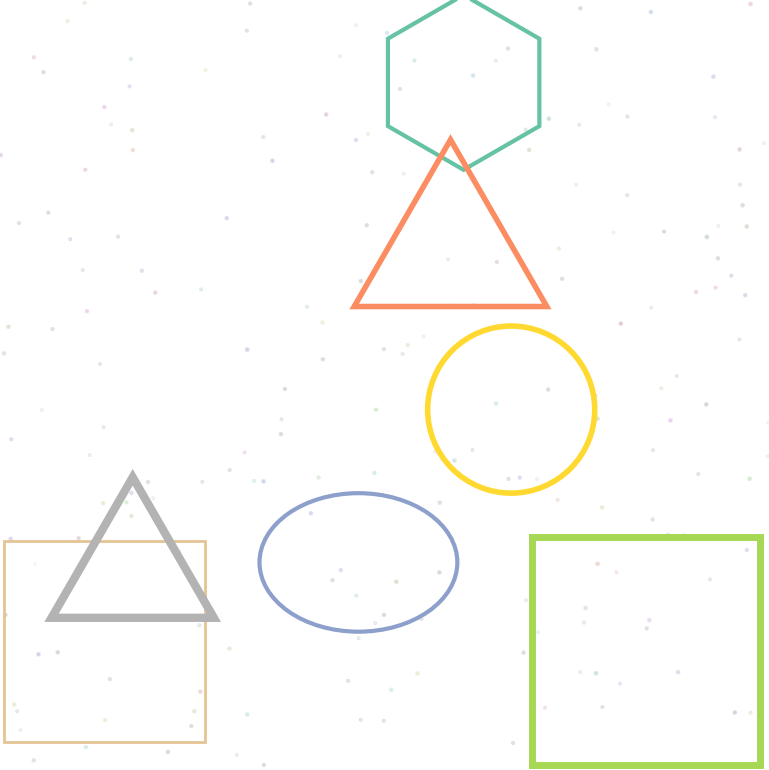[{"shape": "hexagon", "thickness": 1.5, "radius": 0.57, "center": [0.602, 0.893]}, {"shape": "triangle", "thickness": 2, "radius": 0.72, "center": [0.585, 0.674]}, {"shape": "oval", "thickness": 1.5, "radius": 0.64, "center": [0.465, 0.27]}, {"shape": "square", "thickness": 2.5, "radius": 0.74, "center": [0.839, 0.155]}, {"shape": "circle", "thickness": 2, "radius": 0.54, "center": [0.664, 0.468]}, {"shape": "square", "thickness": 1, "radius": 0.65, "center": [0.135, 0.167]}, {"shape": "triangle", "thickness": 3, "radius": 0.61, "center": [0.172, 0.259]}]